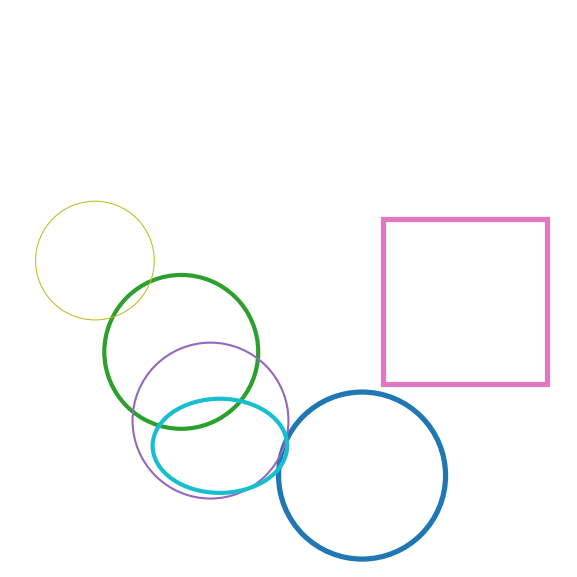[{"shape": "circle", "thickness": 2.5, "radius": 0.72, "center": [0.627, 0.176]}, {"shape": "circle", "thickness": 2, "radius": 0.67, "center": [0.314, 0.39]}, {"shape": "circle", "thickness": 1, "radius": 0.67, "center": [0.364, 0.271]}, {"shape": "square", "thickness": 2.5, "radius": 0.71, "center": [0.805, 0.477]}, {"shape": "circle", "thickness": 0.5, "radius": 0.51, "center": [0.164, 0.548]}, {"shape": "oval", "thickness": 2, "radius": 0.58, "center": [0.381, 0.227]}]